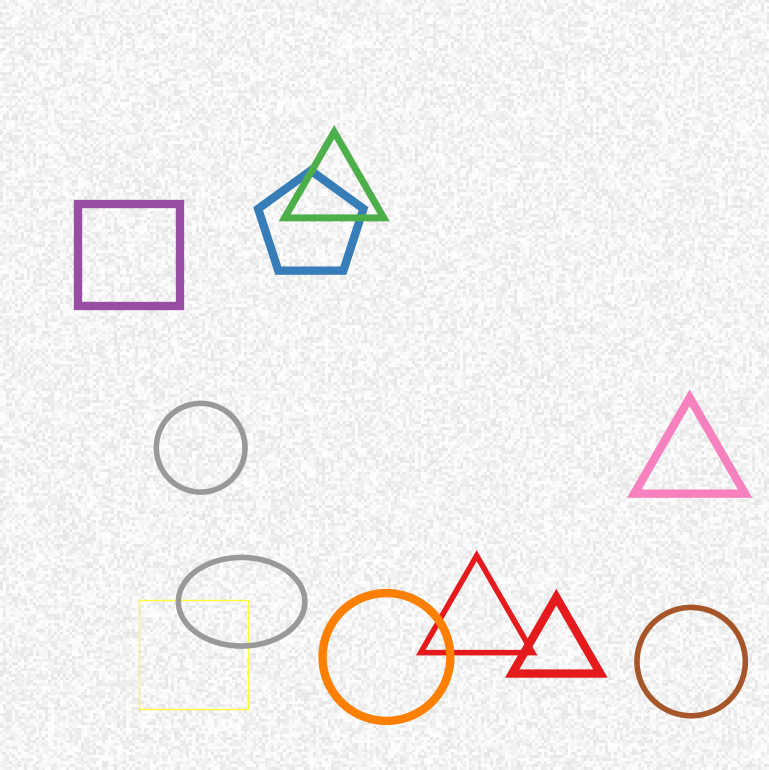[{"shape": "triangle", "thickness": 3, "radius": 0.33, "center": [0.722, 0.158]}, {"shape": "triangle", "thickness": 2, "radius": 0.42, "center": [0.619, 0.194]}, {"shape": "pentagon", "thickness": 3, "radius": 0.36, "center": [0.404, 0.707]}, {"shape": "triangle", "thickness": 2.5, "radius": 0.37, "center": [0.434, 0.754]}, {"shape": "square", "thickness": 3, "radius": 0.33, "center": [0.167, 0.669]}, {"shape": "circle", "thickness": 3, "radius": 0.42, "center": [0.502, 0.147]}, {"shape": "square", "thickness": 0.5, "radius": 0.35, "center": [0.251, 0.15]}, {"shape": "circle", "thickness": 2, "radius": 0.35, "center": [0.898, 0.141]}, {"shape": "triangle", "thickness": 3, "radius": 0.42, "center": [0.896, 0.4]}, {"shape": "circle", "thickness": 2, "radius": 0.29, "center": [0.261, 0.419]}, {"shape": "oval", "thickness": 2, "radius": 0.41, "center": [0.314, 0.219]}]